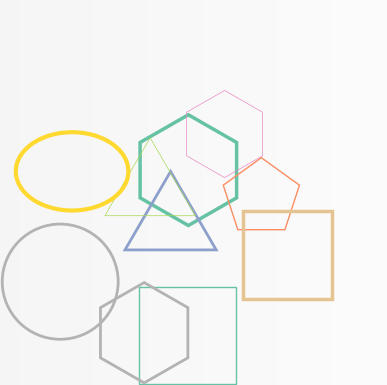[{"shape": "hexagon", "thickness": 2.5, "radius": 0.72, "center": [0.486, 0.558]}, {"shape": "square", "thickness": 1, "radius": 0.63, "center": [0.484, 0.129]}, {"shape": "pentagon", "thickness": 1, "radius": 0.52, "center": [0.674, 0.487]}, {"shape": "triangle", "thickness": 2, "radius": 0.68, "center": [0.44, 0.419]}, {"shape": "hexagon", "thickness": 0.5, "radius": 0.57, "center": [0.58, 0.652]}, {"shape": "triangle", "thickness": 0.5, "radius": 0.67, "center": [0.388, 0.507]}, {"shape": "oval", "thickness": 3, "radius": 0.73, "center": [0.186, 0.555]}, {"shape": "square", "thickness": 2.5, "radius": 0.57, "center": [0.741, 0.338]}, {"shape": "hexagon", "thickness": 2, "radius": 0.65, "center": [0.372, 0.136]}, {"shape": "circle", "thickness": 2, "radius": 0.75, "center": [0.155, 0.268]}]